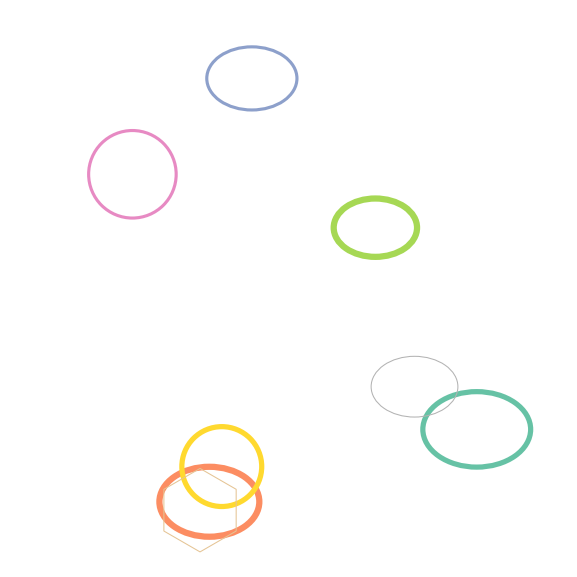[{"shape": "oval", "thickness": 2.5, "radius": 0.47, "center": [0.826, 0.256]}, {"shape": "oval", "thickness": 3, "radius": 0.43, "center": [0.363, 0.13]}, {"shape": "oval", "thickness": 1.5, "radius": 0.39, "center": [0.436, 0.863]}, {"shape": "circle", "thickness": 1.5, "radius": 0.38, "center": [0.229, 0.697]}, {"shape": "oval", "thickness": 3, "radius": 0.36, "center": [0.65, 0.605]}, {"shape": "circle", "thickness": 2.5, "radius": 0.35, "center": [0.384, 0.191]}, {"shape": "hexagon", "thickness": 0.5, "radius": 0.36, "center": [0.346, 0.116]}, {"shape": "oval", "thickness": 0.5, "radius": 0.38, "center": [0.718, 0.33]}]